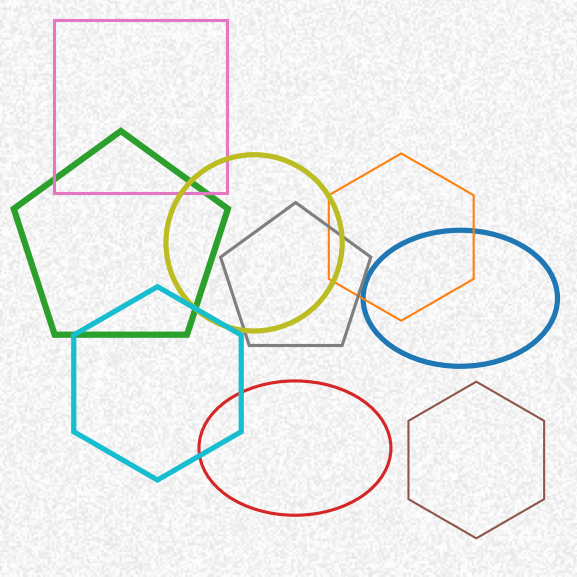[{"shape": "oval", "thickness": 2.5, "radius": 0.84, "center": [0.797, 0.483]}, {"shape": "hexagon", "thickness": 1, "radius": 0.72, "center": [0.695, 0.589]}, {"shape": "pentagon", "thickness": 3, "radius": 0.97, "center": [0.209, 0.577]}, {"shape": "oval", "thickness": 1.5, "radius": 0.83, "center": [0.511, 0.223]}, {"shape": "hexagon", "thickness": 1, "radius": 0.68, "center": [0.825, 0.203]}, {"shape": "square", "thickness": 1.5, "radius": 0.75, "center": [0.243, 0.815]}, {"shape": "pentagon", "thickness": 1.5, "radius": 0.68, "center": [0.512, 0.512]}, {"shape": "circle", "thickness": 2.5, "radius": 0.76, "center": [0.44, 0.579]}, {"shape": "hexagon", "thickness": 2.5, "radius": 0.84, "center": [0.273, 0.335]}]